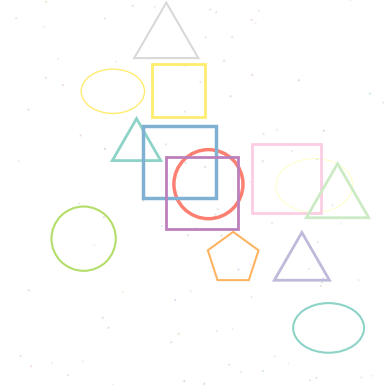[{"shape": "triangle", "thickness": 2, "radius": 0.36, "center": [0.355, 0.619]}, {"shape": "oval", "thickness": 1.5, "radius": 0.46, "center": [0.854, 0.148]}, {"shape": "oval", "thickness": 0.5, "radius": 0.5, "center": [0.816, 0.518]}, {"shape": "triangle", "thickness": 2, "radius": 0.41, "center": [0.784, 0.313]}, {"shape": "circle", "thickness": 2.5, "radius": 0.45, "center": [0.541, 0.522]}, {"shape": "square", "thickness": 2.5, "radius": 0.47, "center": [0.466, 0.579]}, {"shape": "pentagon", "thickness": 1.5, "radius": 0.35, "center": [0.606, 0.328]}, {"shape": "circle", "thickness": 1.5, "radius": 0.42, "center": [0.217, 0.38]}, {"shape": "square", "thickness": 2, "radius": 0.45, "center": [0.744, 0.536]}, {"shape": "triangle", "thickness": 1.5, "radius": 0.48, "center": [0.432, 0.897]}, {"shape": "square", "thickness": 2, "radius": 0.47, "center": [0.524, 0.498]}, {"shape": "triangle", "thickness": 2, "radius": 0.47, "center": [0.877, 0.481]}, {"shape": "square", "thickness": 2, "radius": 0.34, "center": [0.463, 0.765]}, {"shape": "oval", "thickness": 1, "radius": 0.41, "center": [0.293, 0.763]}]